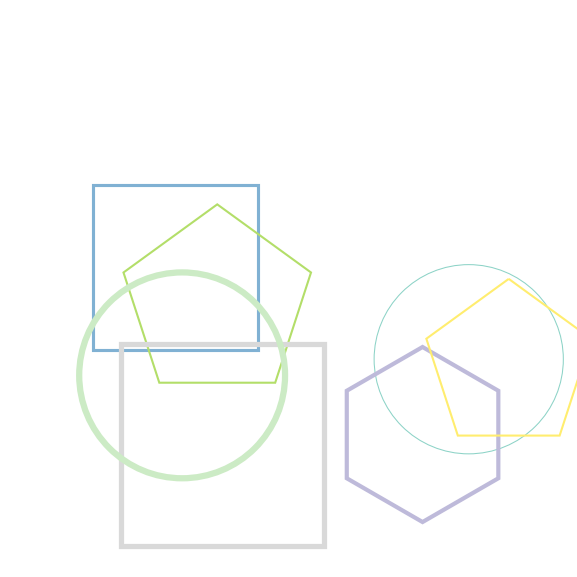[{"shape": "circle", "thickness": 0.5, "radius": 0.82, "center": [0.812, 0.377]}, {"shape": "hexagon", "thickness": 2, "radius": 0.76, "center": [0.732, 0.247]}, {"shape": "square", "thickness": 1.5, "radius": 0.71, "center": [0.304, 0.537]}, {"shape": "pentagon", "thickness": 1, "radius": 0.85, "center": [0.376, 0.475]}, {"shape": "square", "thickness": 2.5, "radius": 0.88, "center": [0.386, 0.228]}, {"shape": "circle", "thickness": 3, "radius": 0.89, "center": [0.315, 0.349]}, {"shape": "pentagon", "thickness": 1, "radius": 0.75, "center": [0.881, 0.366]}]